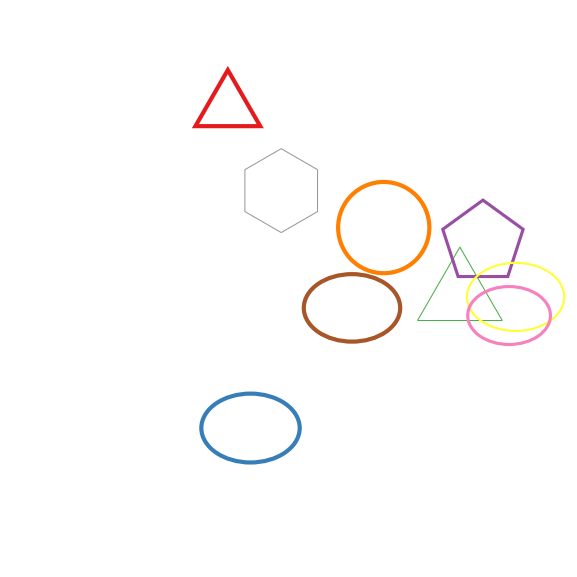[{"shape": "triangle", "thickness": 2, "radius": 0.32, "center": [0.395, 0.813]}, {"shape": "oval", "thickness": 2, "radius": 0.43, "center": [0.434, 0.258]}, {"shape": "triangle", "thickness": 0.5, "radius": 0.42, "center": [0.796, 0.487]}, {"shape": "pentagon", "thickness": 1.5, "radius": 0.37, "center": [0.836, 0.579]}, {"shape": "circle", "thickness": 2, "radius": 0.39, "center": [0.664, 0.605]}, {"shape": "oval", "thickness": 1, "radius": 0.42, "center": [0.893, 0.485]}, {"shape": "oval", "thickness": 2, "radius": 0.42, "center": [0.61, 0.466]}, {"shape": "oval", "thickness": 1.5, "radius": 0.36, "center": [0.882, 0.453]}, {"shape": "hexagon", "thickness": 0.5, "radius": 0.36, "center": [0.487, 0.669]}]